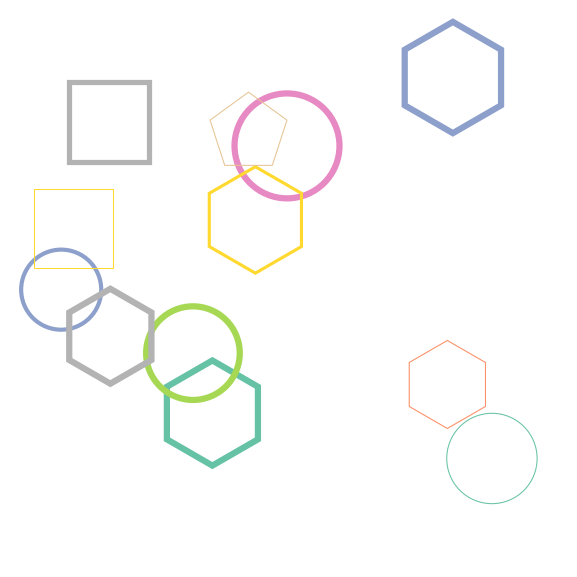[{"shape": "hexagon", "thickness": 3, "radius": 0.46, "center": [0.368, 0.284]}, {"shape": "circle", "thickness": 0.5, "radius": 0.39, "center": [0.852, 0.205]}, {"shape": "hexagon", "thickness": 0.5, "radius": 0.38, "center": [0.775, 0.333]}, {"shape": "hexagon", "thickness": 3, "radius": 0.48, "center": [0.784, 0.865]}, {"shape": "circle", "thickness": 2, "radius": 0.35, "center": [0.106, 0.498]}, {"shape": "circle", "thickness": 3, "radius": 0.45, "center": [0.497, 0.747]}, {"shape": "circle", "thickness": 3, "radius": 0.41, "center": [0.334, 0.388]}, {"shape": "hexagon", "thickness": 1.5, "radius": 0.46, "center": [0.442, 0.618]}, {"shape": "square", "thickness": 0.5, "radius": 0.34, "center": [0.127, 0.603]}, {"shape": "pentagon", "thickness": 0.5, "radius": 0.35, "center": [0.43, 0.769]}, {"shape": "square", "thickness": 2.5, "radius": 0.35, "center": [0.188, 0.788]}, {"shape": "hexagon", "thickness": 3, "radius": 0.41, "center": [0.191, 0.417]}]